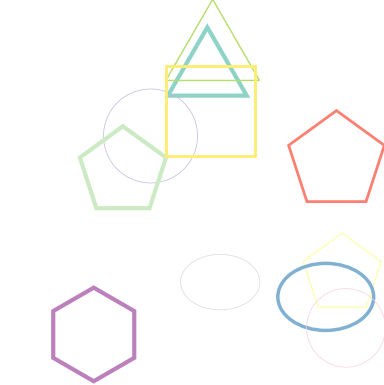[{"shape": "triangle", "thickness": 3, "radius": 0.59, "center": [0.539, 0.811]}, {"shape": "pentagon", "thickness": 1, "radius": 0.53, "center": [0.889, 0.288]}, {"shape": "circle", "thickness": 0.5, "radius": 0.61, "center": [0.391, 0.647]}, {"shape": "pentagon", "thickness": 2, "radius": 0.65, "center": [0.874, 0.582]}, {"shape": "oval", "thickness": 2.5, "radius": 0.62, "center": [0.846, 0.229]}, {"shape": "triangle", "thickness": 1, "radius": 0.7, "center": [0.552, 0.861]}, {"shape": "circle", "thickness": 0.5, "radius": 0.51, "center": [0.899, 0.148]}, {"shape": "oval", "thickness": 0.5, "radius": 0.51, "center": [0.572, 0.267]}, {"shape": "hexagon", "thickness": 3, "radius": 0.61, "center": [0.243, 0.131]}, {"shape": "pentagon", "thickness": 3, "radius": 0.59, "center": [0.319, 0.554]}, {"shape": "square", "thickness": 2, "radius": 0.58, "center": [0.546, 0.712]}]